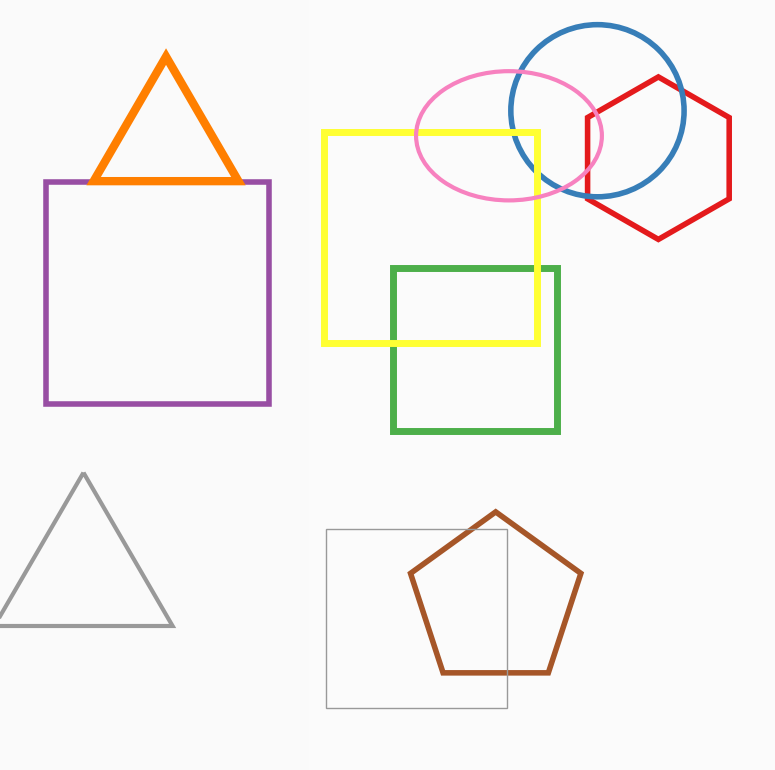[{"shape": "hexagon", "thickness": 2, "radius": 0.53, "center": [0.85, 0.795]}, {"shape": "circle", "thickness": 2, "radius": 0.56, "center": [0.771, 0.856]}, {"shape": "square", "thickness": 2.5, "radius": 0.53, "center": [0.612, 0.547]}, {"shape": "square", "thickness": 2, "radius": 0.72, "center": [0.203, 0.619]}, {"shape": "triangle", "thickness": 3, "radius": 0.54, "center": [0.214, 0.819]}, {"shape": "square", "thickness": 2.5, "radius": 0.69, "center": [0.555, 0.692]}, {"shape": "pentagon", "thickness": 2, "radius": 0.58, "center": [0.64, 0.22]}, {"shape": "oval", "thickness": 1.5, "radius": 0.6, "center": [0.657, 0.824]}, {"shape": "triangle", "thickness": 1.5, "radius": 0.66, "center": [0.108, 0.253]}, {"shape": "square", "thickness": 0.5, "radius": 0.58, "center": [0.538, 0.197]}]